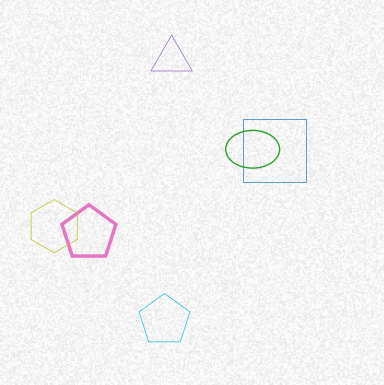[{"shape": "square", "thickness": 0.5, "radius": 0.41, "center": [0.714, 0.61]}, {"shape": "oval", "thickness": 1, "radius": 0.35, "center": [0.656, 0.612]}, {"shape": "triangle", "thickness": 0.5, "radius": 0.31, "center": [0.446, 0.847]}, {"shape": "pentagon", "thickness": 2.5, "radius": 0.37, "center": [0.231, 0.395]}, {"shape": "hexagon", "thickness": 0.5, "radius": 0.35, "center": [0.141, 0.413]}, {"shape": "pentagon", "thickness": 0.5, "radius": 0.35, "center": [0.427, 0.168]}]